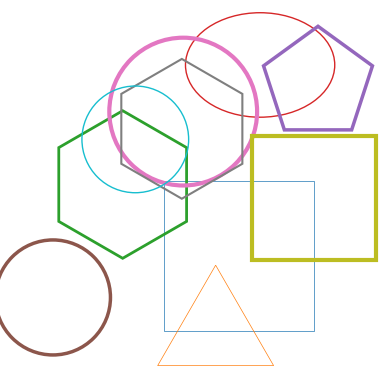[{"shape": "square", "thickness": 0.5, "radius": 0.98, "center": [0.622, 0.335]}, {"shape": "triangle", "thickness": 0.5, "radius": 0.87, "center": [0.56, 0.137]}, {"shape": "hexagon", "thickness": 2, "radius": 0.96, "center": [0.319, 0.521]}, {"shape": "oval", "thickness": 1, "radius": 0.97, "center": [0.676, 0.831]}, {"shape": "pentagon", "thickness": 2.5, "radius": 0.74, "center": [0.826, 0.783]}, {"shape": "circle", "thickness": 2.5, "radius": 0.75, "center": [0.138, 0.227]}, {"shape": "circle", "thickness": 3, "radius": 0.96, "center": [0.476, 0.71]}, {"shape": "hexagon", "thickness": 1.5, "radius": 0.91, "center": [0.472, 0.665]}, {"shape": "square", "thickness": 3, "radius": 0.8, "center": [0.815, 0.486]}, {"shape": "circle", "thickness": 1, "radius": 0.69, "center": [0.351, 0.638]}]